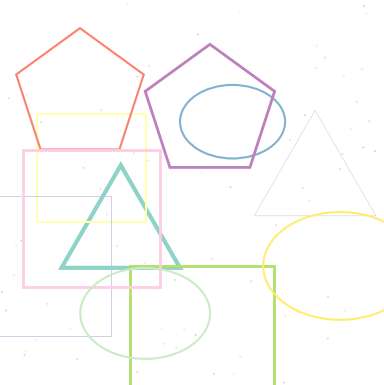[{"shape": "triangle", "thickness": 3, "radius": 0.89, "center": [0.314, 0.393]}, {"shape": "square", "thickness": 1.5, "radius": 0.7, "center": [0.237, 0.564]}, {"shape": "square", "thickness": 0.5, "radius": 0.91, "center": [0.106, 0.309]}, {"shape": "pentagon", "thickness": 1.5, "radius": 0.87, "center": [0.208, 0.753]}, {"shape": "oval", "thickness": 1.5, "radius": 0.68, "center": [0.604, 0.684]}, {"shape": "square", "thickness": 2, "radius": 0.94, "center": [0.525, 0.123]}, {"shape": "square", "thickness": 2, "radius": 0.89, "center": [0.237, 0.433]}, {"shape": "triangle", "thickness": 0.5, "radius": 0.91, "center": [0.818, 0.531]}, {"shape": "pentagon", "thickness": 2, "radius": 0.88, "center": [0.545, 0.708]}, {"shape": "oval", "thickness": 1.5, "radius": 0.84, "center": [0.377, 0.186]}, {"shape": "oval", "thickness": 1.5, "radius": 1.0, "center": [0.884, 0.309]}]